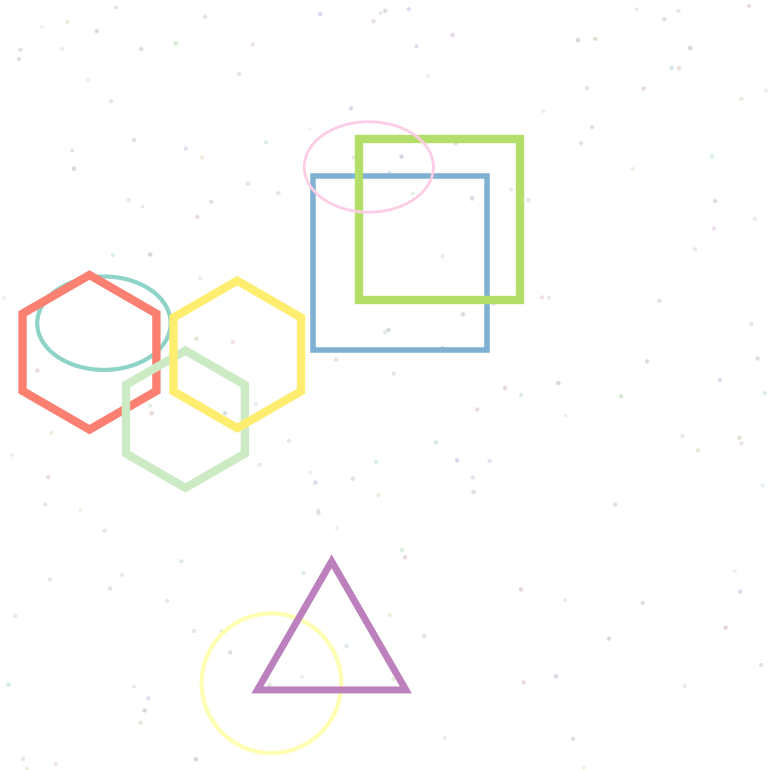[{"shape": "oval", "thickness": 1.5, "radius": 0.43, "center": [0.135, 0.58]}, {"shape": "circle", "thickness": 1.5, "radius": 0.45, "center": [0.353, 0.113]}, {"shape": "hexagon", "thickness": 3, "radius": 0.5, "center": [0.116, 0.542]}, {"shape": "square", "thickness": 2, "radius": 0.57, "center": [0.519, 0.659]}, {"shape": "square", "thickness": 3, "radius": 0.52, "center": [0.571, 0.715]}, {"shape": "oval", "thickness": 1, "radius": 0.42, "center": [0.479, 0.783]}, {"shape": "triangle", "thickness": 2.5, "radius": 0.56, "center": [0.431, 0.16]}, {"shape": "hexagon", "thickness": 3, "radius": 0.45, "center": [0.241, 0.456]}, {"shape": "hexagon", "thickness": 3, "radius": 0.48, "center": [0.308, 0.54]}]